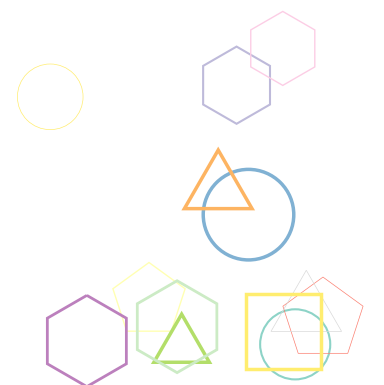[{"shape": "circle", "thickness": 1.5, "radius": 0.46, "center": [0.767, 0.106]}, {"shape": "pentagon", "thickness": 1, "radius": 0.49, "center": [0.387, 0.22]}, {"shape": "hexagon", "thickness": 1.5, "radius": 0.5, "center": [0.614, 0.779]}, {"shape": "pentagon", "thickness": 0.5, "radius": 0.55, "center": [0.839, 0.171]}, {"shape": "circle", "thickness": 2.5, "radius": 0.59, "center": [0.645, 0.442]}, {"shape": "triangle", "thickness": 2.5, "radius": 0.51, "center": [0.567, 0.509]}, {"shape": "triangle", "thickness": 2.5, "radius": 0.42, "center": [0.472, 0.101]}, {"shape": "hexagon", "thickness": 1, "radius": 0.48, "center": [0.735, 0.874]}, {"shape": "triangle", "thickness": 0.5, "radius": 0.53, "center": [0.796, 0.192]}, {"shape": "hexagon", "thickness": 2, "radius": 0.59, "center": [0.226, 0.114]}, {"shape": "hexagon", "thickness": 2, "radius": 0.6, "center": [0.46, 0.151]}, {"shape": "square", "thickness": 2.5, "radius": 0.49, "center": [0.735, 0.139]}, {"shape": "circle", "thickness": 0.5, "radius": 0.43, "center": [0.13, 0.749]}]